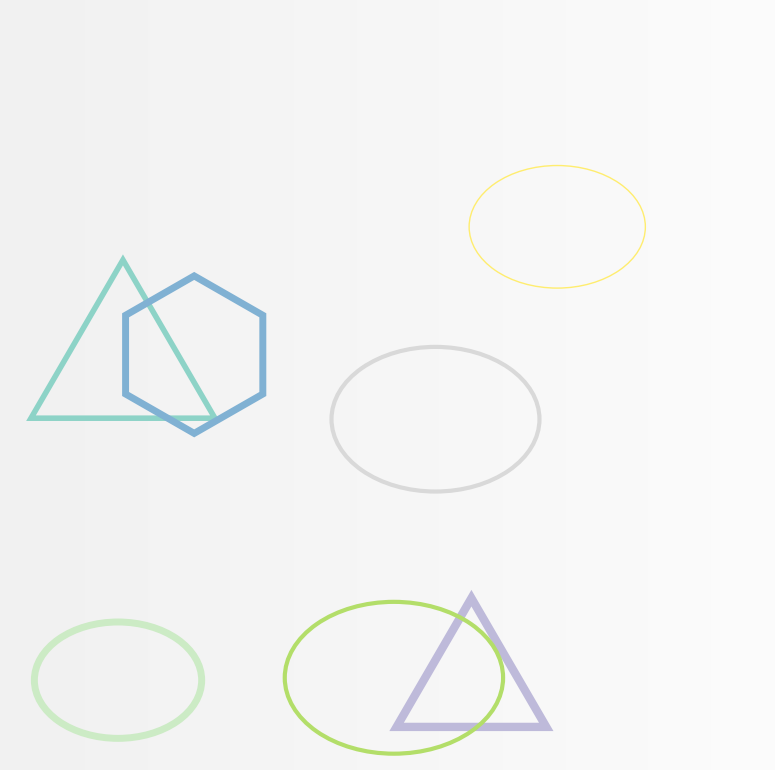[{"shape": "triangle", "thickness": 2, "radius": 0.69, "center": [0.159, 0.525]}, {"shape": "triangle", "thickness": 3, "radius": 0.56, "center": [0.608, 0.112]}, {"shape": "hexagon", "thickness": 2.5, "radius": 0.51, "center": [0.251, 0.539]}, {"shape": "oval", "thickness": 1.5, "radius": 0.7, "center": [0.508, 0.12]}, {"shape": "oval", "thickness": 1.5, "radius": 0.67, "center": [0.562, 0.456]}, {"shape": "oval", "thickness": 2.5, "radius": 0.54, "center": [0.152, 0.117]}, {"shape": "oval", "thickness": 0.5, "radius": 0.57, "center": [0.719, 0.705]}]